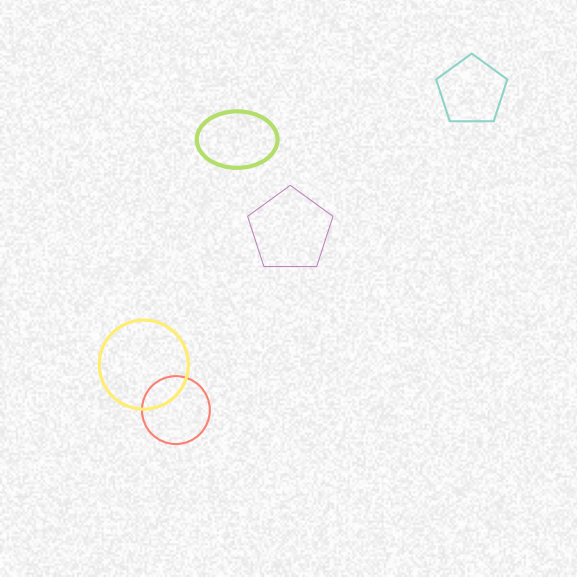[{"shape": "pentagon", "thickness": 1, "radius": 0.32, "center": [0.817, 0.842]}, {"shape": "circle", "thickness": 1, "radius": 0.29, "center": [0.305, 0.289]}, {"shape": "oval", "thickness": 2, "radius": 0.35, "center": [0.411, 0.757]}, {"shape": "pentagon", "thickness": 0.5, "radius": 0.39, "center": [0.503, 0.6]}, {"shape": "circle", "thickness": 1.5, "radius": 0.39, "center": [0.249, 0.368]}]